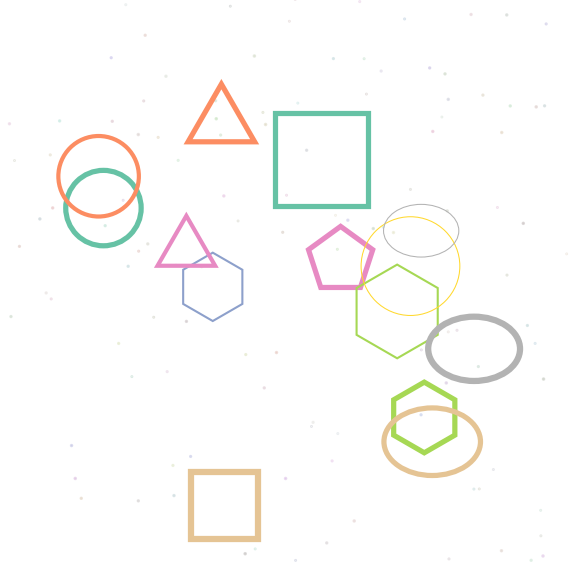[{"shape": "circle", "thickness": 2.5, "radius": 0.33, "center": [0.179, 0.639]}, {"shape": "square", "thickness": 2.5, "radius": 0.4, "center": [0.557, 0.723]}, {"shape": "triangle", "thickness": 2.5, "radius": 0.33, "center": [0.383, 0.787]}, {"shape": "circle", "thickness": 2, "radius": 0.35, "center": [0.171, 0.694]}, {"shape": "hexagon", "thickness": 1, "radius": 0.3, "center": [0.368, 0.502]}, {"shape": "triangle", "thickness": 2, "radius": 0.29, "center": [0.323, 0.568]}, {"shape": "pentagon", "thickness": 2.5, "radius": 0.29, "center": [0.59, 0.549]}, {"shape": "hexagon", "thickness": 1, "radius": 0.41, "center": [0.688, 0.46]}, {"shape": "hexagon", "thickness": 2.5, "radius": 0.31, "center": [0.735, 0.276]}, {"shape": "circle", "thickness": 0.5, "radius": 0.43, "center": [0.711, 0.538]}, {"shape": "square", "thickness": 3, "radius": 0.29, "center": [0.389, 0.124]}, {"shape": "oval", "thickness": 2.5, "radius": 0.42, "center": [0.748, 0.234]}, {"shape": "oval", "thickness": 3, "radius": 0.4, "center": [0.821, 0.395]}, {"shape": "oval", "thickness": 0.5, "radius": 0.33, "center": [0.729, 0.6]}]